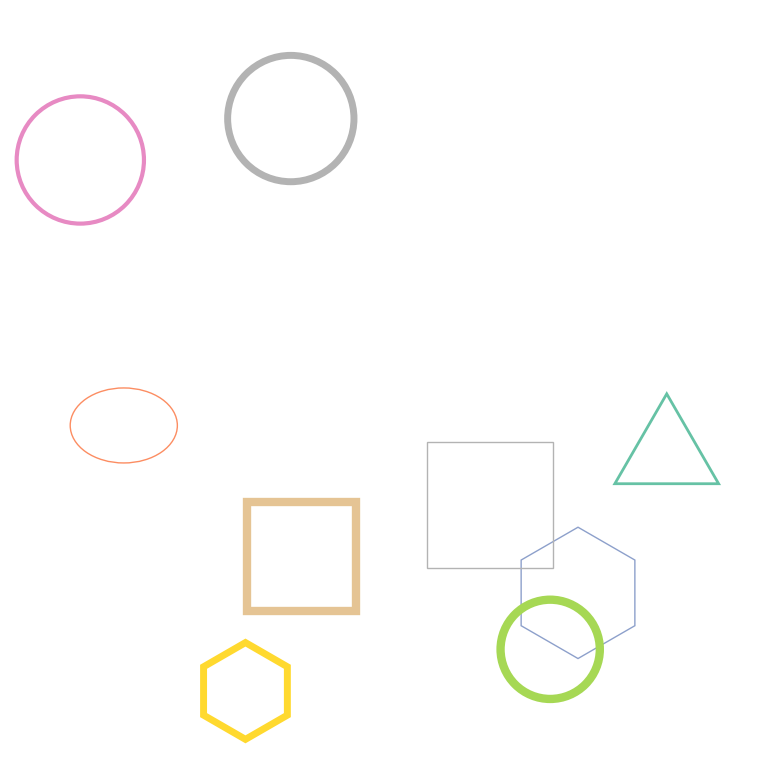[{"shape": "triangle", "thickness": 1, "radius": 0.39, "center": [0.866, 0.411]}, {"shape": "oval", "thickness": 0.5, "radius": 0.35, "center": [0.161, 0.447]}, {"shape": "hexagon", "thickness": 0.5, "radius": 0.43, "center": [0.751, 0.23]}, {"shape": "circle", "thickness": 1.5, "radius": 0.41, "center": [0.104, 0.792]}, {"shape": "circle", "thickness": 3, "radius": 0.32, "center": [0.715, 0.157]}, {"shape": "hexagon", "thickness": 2.5, "radius": 0.31, "center": [0.319, 0.103]}, {"shape": "square", "thickness": 3, "radius": 0.35, "center": [0.391, 0.277]}, {"shape": "circle", "thickness": 2.5, "radius": 0.41, "center": [0.378, 0.846]}, {"shape": "square", "thickness": 0.5, "radius": 0.41, "center": [0.637, 0.345]}]